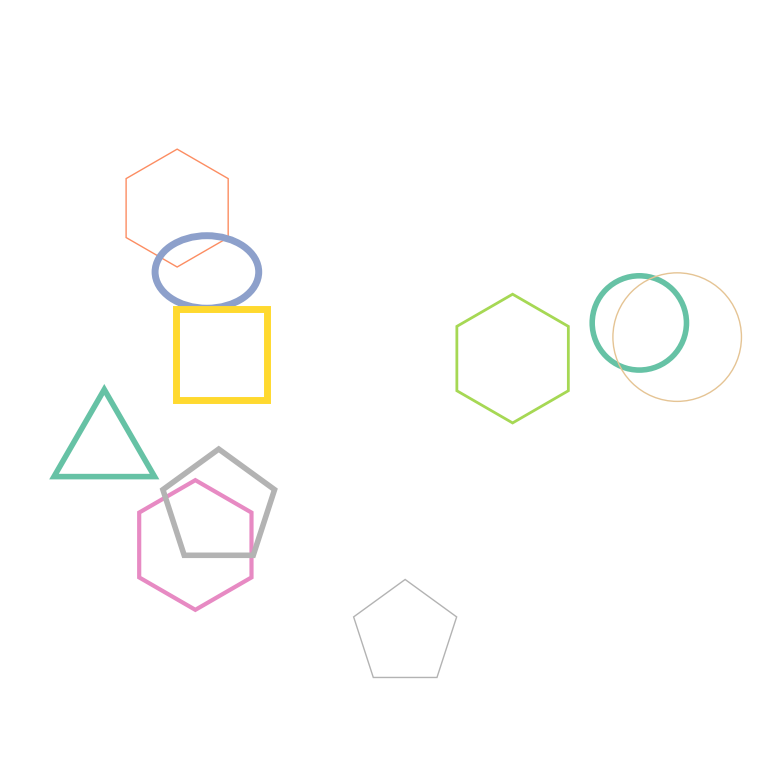[{"shape": "circle", "thickness": 2, "radius": 0.31, "center": [0.83, 0.581]}, {"shape": "triangle", "thickness": 2, "radius": 0.38, "center": [0.135, 0.419]}, {"shape": "hexagon", "thickness": 0.5, "radius": 0.38, "center": [0.23, 0.73]}, {"shape": "oval", "thickness": 2.5, "radius": 0.34, "center": [0.269, 0.647]}, {"shape": "hexagon", "thickness": 1.5, "radius": 0.42, "center": [0.254, 0.292]}, {"shape": "hexagon", "thickness": 1, "radius": 0.42, "center": [0.666, 0.534]}, {"shape": "square", "thickness": 2.5, "radius": 0.29, "center": [0.288, 0.539]}, {"shape": "circle", "thickness": 0.5, "radius": 0.42, "center": [0.879, 0.562]}, {"shape": "pentagon", "thickness": 2, "radius": 0.38, "center": [0.284, 0.341]}, {"shape": "pentagon", "thickness": 0.5, "radius": 0.35, "center": [0.526, 0.177]}]